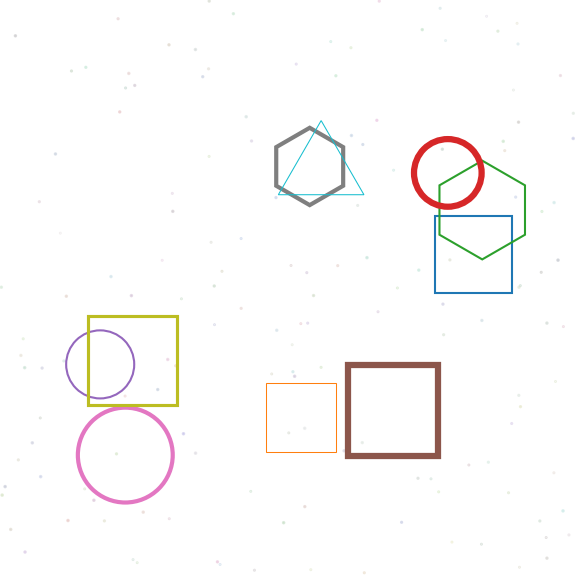[{"shape": "square", "thickness": 1, "radius": 0.33, "center": [0.82, 0.558]}, {"shape": "square", "thickness": 0.5, "radius": 0.3, "center": [0.522, 0.276]}, {"shape": "hexagon", "thickness": 1, "radius": 0.43, "center": [0.835, 0.635]}, {"shape": "circle", "thickness": 3, "radius": 0.29, "center": [0.775, 0.7]}, {"shape": "circle", "thickness": 1, "radius": 0.29, "center": [0.173, 0.368]}, {"shape": "square", "thickness": 3, "radius": 0.39, "center": [0.681, 0.289]}, {"shape": "circle", "thickness": 2, "radius": 0.41, "center": [0.217, 0.211]}, {"shape": "hexagon", "thickness": 2, "radius": 0.33, "center": [0.536, 0.711]}, {"shape": "square", "thickness": 1.5, "radius": 0.39, "center": [0.229, 0.376]}, {"shape": "triangle", "thickness": 0.5, "radius": 0.43, "center": [0.556, 0.705]}]